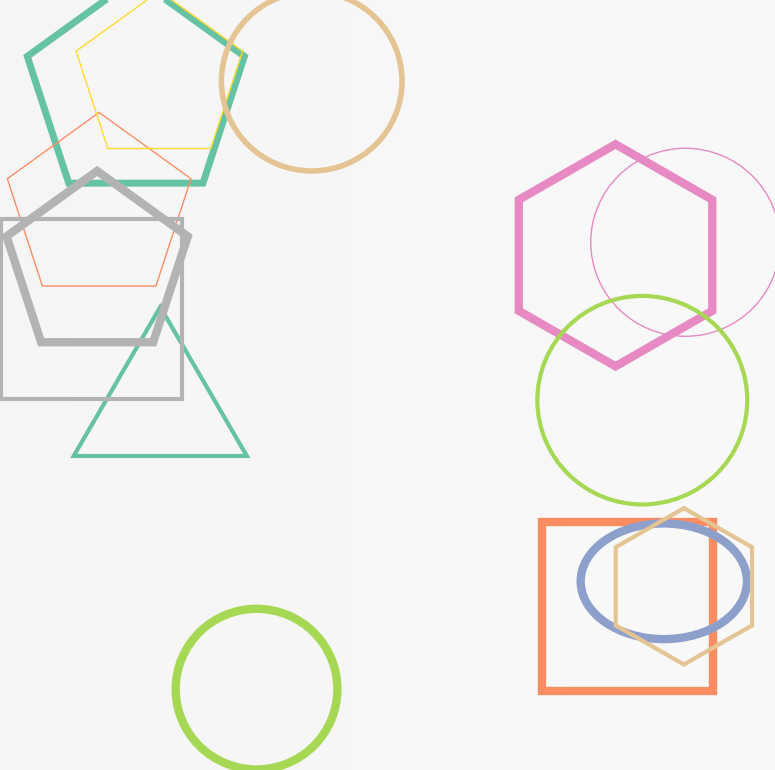[{"shape": "pentagon", "thickness": 2.5, "radius": 0.74, "center": [0.175, 0.881]}, {"shape": "triangle", "thickness": 1.5, "radius": 0.64, "center": [0.207, 0.472]}, {"shape": "square", "thickness": 3, "radius": 0.55, "center": [0.81, 0.212]}, {"shape": "pentagon", "thickness": 0.5, "radius": 0.62, "center": [0.128, 0.729]}, {"shape": "oval", "thickness": 3, "radius": 0.54, "center": [0.857, 0.245]}, {"shape": "circle", "thickness": 0.5, "radius": 0.61, "center": [0.884, 0.685]}, {"shape": "hexagon", "thickness": 3, "radius": 0.72, "center": [0.794, 0.668]}, {"shape": "circle", "thickness": 1.5, "radius": 0.68, "center": [0.829, 0.48]}, {"shape": "circle", "thickness": 3, "radius": 0.52, "center": [0.331, 0.105]}, {"shape": "pentagon", "thickness": 0.5, "radius": 0.56, "center": [0.206, 0.899]}, {"shape": "circle", "thickness": 2, "radius": 0.58, "center": [0.402, 0.895]}, {"shape": "hexagon", "thickness": 1.5, "radius": 0.51, "center": [0.882, 0.239]}, {"shape": "pentagon", "thickness": 3, "radius": 0.61, "center": [0.125, 0.655]}, {"shape": "square", "thickness": 1.5, "radius": 0.58, "center": [0.118, 0.599]}]